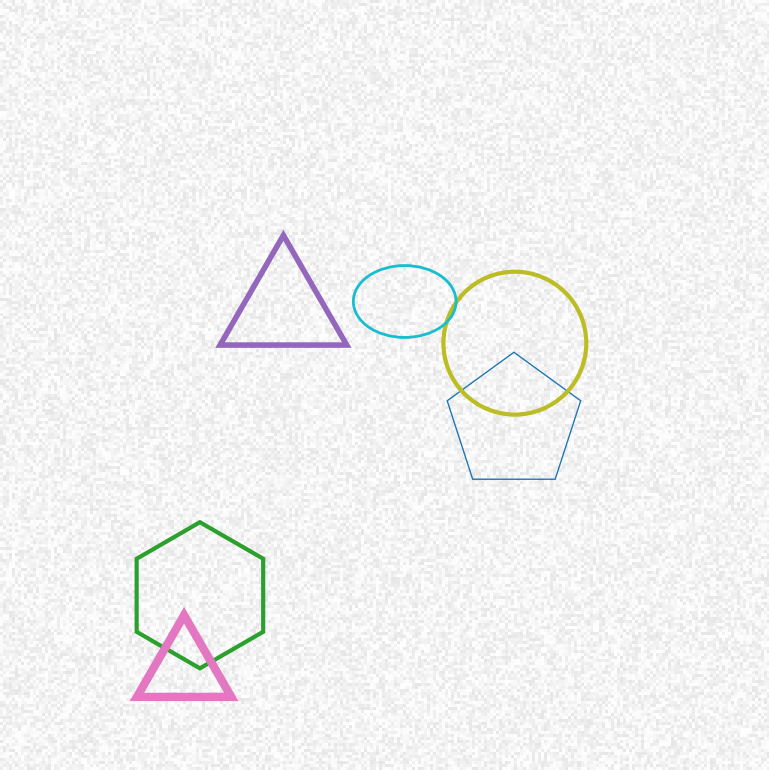[{"shape": "pentagon", "thickness": 0.5, "radius": 0.46, "center": [0.667, 0.451]}, {"shape": "hexagon", "thickness": 1.5, "radius": 0.47, "center": [0.26, 0.227]}, {"shape": "triangle", "thickness": 2, "radius": 0.48, "center": [0.368, 0.599]}, {"shape": "triangle", "thickness": 3, "radius": 0.35, "center": [0.239, 0.13]}, {"shape": "circle", "thickness": 1.5, "radius": 0.46, "center": [0.669, 0.554]}, {"shape": "oval", "thickness": 1, "radius": 0.33, "center": [0.526, 0.608]}]